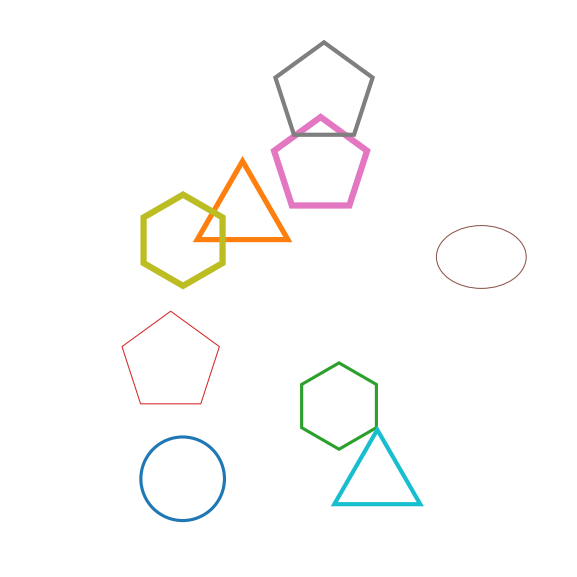[{"shape": "circle", "thickness": 1.5, "radius": 0.36, "center": [0.316, 0.17]}, {"shape": "triangle", "thickness": 2.5, "radius": 0.45, "center": [0.42, 0.63]}, {"shape": "hexagon", "thickness": 1.5, "radius": 0.37, "center": [0.587, 0.296]}, {"shape": "pentagon", "thickness": 0.5, "radius": 0.44, "center": [0.296, 0.372]}, {"shape": "oval", "thickness": 0.5, "radius": 0.39, "center": [0.833, 0.554]}, {"shape": "pentagon", "thickness": 3, "radius": 0.42, "center": [0.555, 0.712]}, {"shape": "pentagon", "thickness": 2, "radius": 0.44, "center": [0.561, 0.837]}, {"shape": "hexagon", "thickness": 3, "radius": 0.39, "center": [0.317, 0.583]}, {"shape": "triangle", "thickness": 2, "radius": 0.43, "center": [0.653, 0.169]}]